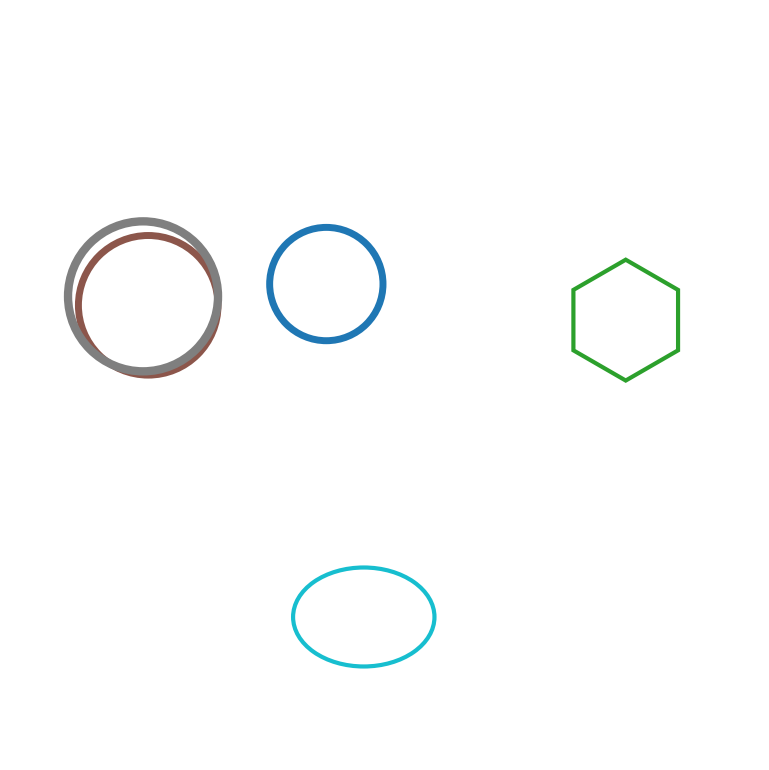[{"shape": "circle", "thickness": 2.5, "radius": 0.37, "center": [0.424, 0.631]}, {"shape": "hexagon", "thickness": 1.5, "radius": 0.39, "center": [0.813, 0.584]}, {"shape": "circle", "thickness": 2.5, "radius": 0.45, "center": [0.192, 0.604]}, {"shape": "circle", "thickness": 3, "radius": 0.49, "center": [0.186, 0.615]}, {"shape": "oval", "thickness": 1.5, "radius": 0.46, "center": [0.472, 0.199]}]